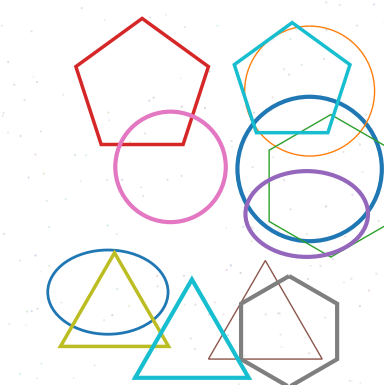[{"shape": "circle", "thickness": 3, "radius": 0.94, "center": [0.804, 0.561]}, {"shape": "oval", "thickness": 2, "radius": 0.78, "center": [0.28, 0.241]}, {"shape": "circle", "thickness": 1, "radius": 0.84, "center": [0.804, 0.763]}, {"shape": "hexagon", "thickness": 1, "radius": 0.93, "center": [0.859, 0.517]}, {"shape": "pentagon", "thickness": 2.5, "radius": 0.9, "center": [0.369, 0.771]}, {"shape": "oval", "thickness": 3, "radius": 0.8, "center": [0.797, 0.444]}, {"shape": "triangle", "thickness": 1, "radius": 0.85, "center": [0.689, 0.153]}, {"shape": "circle", "thickness": 3, "radius": 0.72, "center": [0.443, 0.566]}, {"shape": "hexagon", "thickness": 3, "radius": 0.72, "center": [0.751, 0.139]}, {"shape": "triangle", "thickness": 2.5, "radius": 0.81, "center": [0.297, 0.181]}, {"shape": "triangle", "thickness": 3, "radius": 0.85, "center": [0.498, 0.104]}, {"shape": "pentagon", "thickness": 2.5, "radius": 0.79, "center": [0.759, 0.783]}]